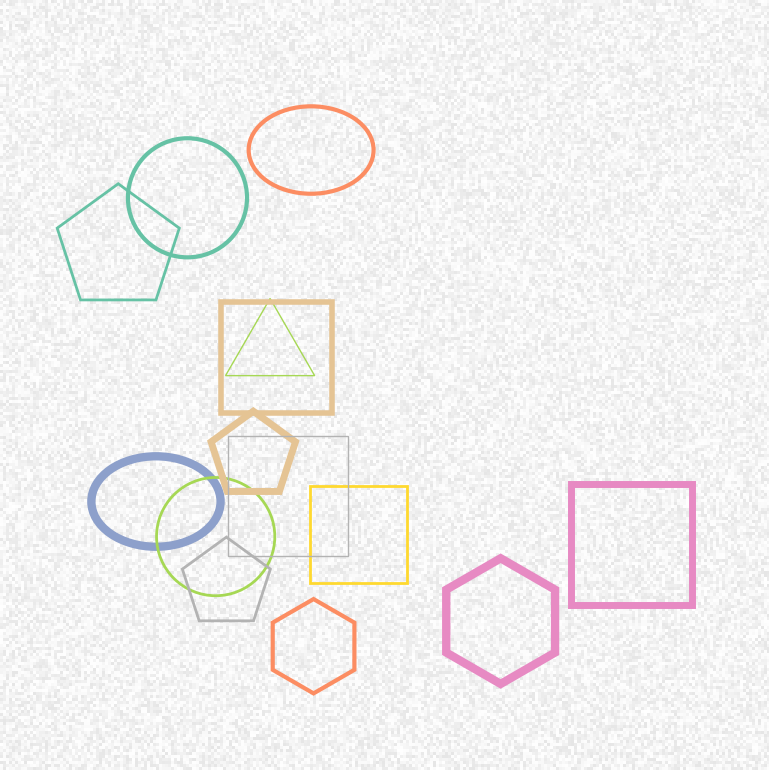[{"shape": "pentagon", "thickness": 1, "radius": 0.42, "center": [0.154, 0.678]}, {"shape": "circle", "thickness": 1.5, "radius": 0.39, "center": [0.243, 0.743]}, {"shape": "hexagon", "thickness": 1.5, "radius": 0.31, "center": [0.407, 0.161]}, {"shape": "oval", "thickness": 1.5, "radius": 0.41, "center": [0.404, 0.805]}, {"shape": "oval", "thickness": 3, "radius": 0.42, "center": [0.203, 0.349]}, {"shape": "hexagon", "thickness": 3, "radius": 0.41, "center": [0.65, 0.193]}, {"shape": "square", "thickness": 2.5, "radius": 0.39, "center": [0.82, 0.293]}, {"shape": "triangle", "thickness": 0.5, "radius": 0.33, "center": [0.351, 0.546]}, {"shape": "circle", "thickness": 1, "radius": 0.38, "center": [0.28, 0.303]}, {"shape": "square", "thickness": 1, "radius": 0.31, "center": [0.465, 0.306]}, {"shape": "square", "thickness": 2, "radius": 0.36, "center": [0.359, 0.535]}, {"shape": "pentagon", "thickness": 2.5, "radius": 0.29, "center": [0.329, 0.408]}, {"shape": "square", "thickness": 0.5, "radius": 0.39, "center": [0.374, 0.356]}, {"shape": "pentagon", "thickness": 1, "radius": 0.3, "center": [0.294, 0.242]}]